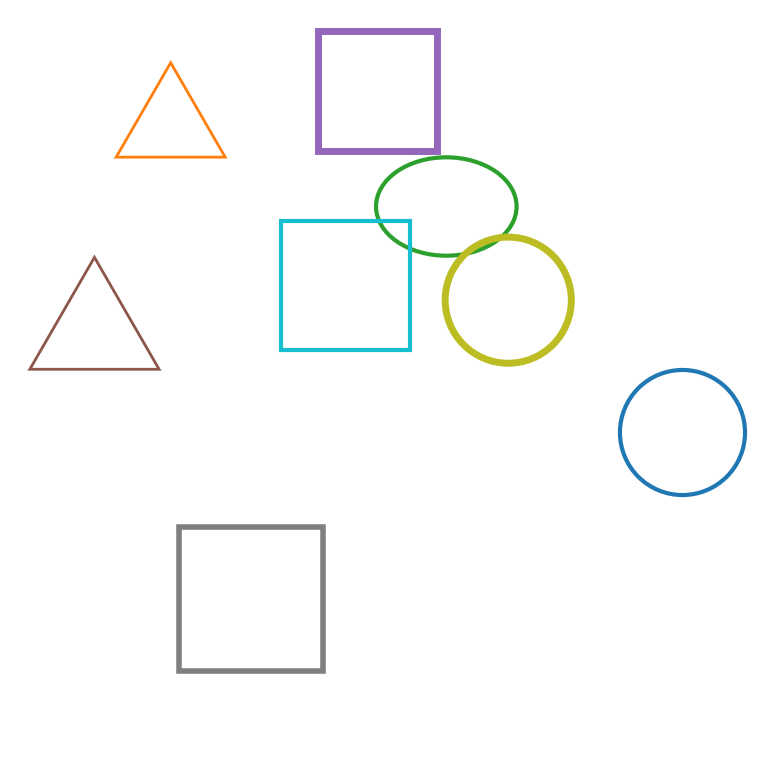[{"shape": "circle", "thickness": 1.5, "radius": 0.41, "center": [0.886, 0.438]}, {"shape": "triangle", "thickness": 1, "radius": 0.41, "center": [0.222, 0.837]}, {"shape": "oval", "thickness": 1.5, "radius": 0.46, "center": [0.58, 0.732]}, {"shape": "square", "thickness": 2.5, "radius": 0.39, "center": [0.49, 0.882]}, {"shape": "triangle", "thickness": 1, "radius": 0.48, "center": [0.123, 0.569]}, {"shape": "square", "thickness": 2, "radius": 0.47, "center": [0.326, 0.222]}, {"shape": "circle", "thickness": 2.5, "radius": 0.41, "center": [0.66, 0.61]}, {"shape": "square", "thickness": 1.5, "radius": 0.42, "center": [0.449, 0.629]}]